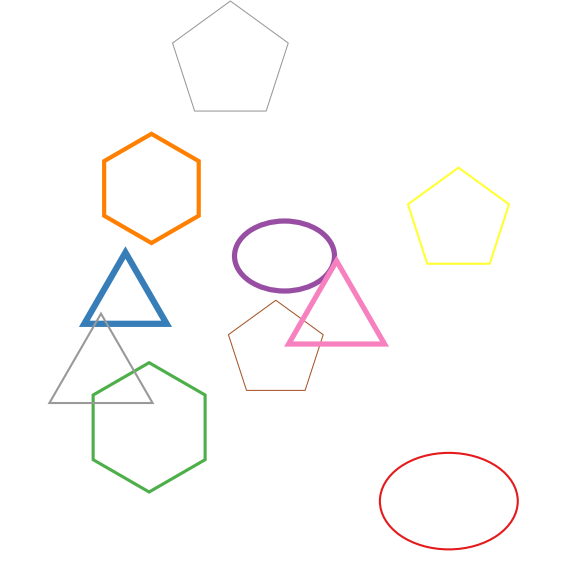[{"shape": "oval", "thickness": 1, "radius": 0.6, "center": [0.777, 0.131]}, {"shape": "triangle", "thickness": 3, "radius": 0.41, "center": [0.217, 0.48]}, {"shape": "hexagon", "thickness": 1.5, "radius": 0.56, "center": [0.258, 0.259]}, {"shape": "oval", "thickness": 2.5, "radius": 0.43, "center": [0.493, 0.556]}, {"shape": "hexagon", "thickness": 2, "radius": 0.47, "center": [0.262, 0.673]}, {"shape": "pentagon", "thickness": 1, "radius": 0.46, "center": [0.794, 0.617]}, {"shape": "pentagon", "thickness": 0.5, "radius": 0.43, "center": [0.478, 0.393]}, {"shape": "triangle", "thickness": 2.5, "radius": 0.48, "center": [0.583, 0.451]}, {"shape": "triangle", "thickness": 1, "radius": 0.52, "center": [0.175, 0.353]}, {"shape": "pentagon", "thickness": 0.5, "radius": 0.53, "center": [0.399, 0.892]}]